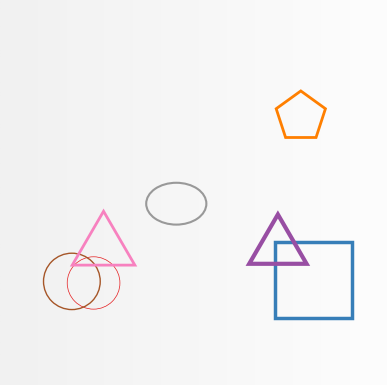[{"shape": "circle", "thickness": 0.5, "radius": 0.34, "center": [0.241, 0.265]}, {"shape": "square", "thickness": 2.5, "radius": 0.5, "center": [0.809, 0.273]}, {"shape": "triangle", "thickness": 3, "radius": 0.43, "center": [0.717, 0.358]}, {"shape": "pentagon", "thickness": 2, "radius": 0.33, "center": [0.776, 0.697]}, {"shape": "circle", "thickness": 1, "radius": 0.37, "center": [0.185, 0.269]}, {"shape": "triangle", "thickness": 2, "radius": 0.47, "center": [0.267, 0.358]}, {"shape": "oval", "thickness": 1.5, "radius": 0.39, "center": [0.455, 0.471]}]